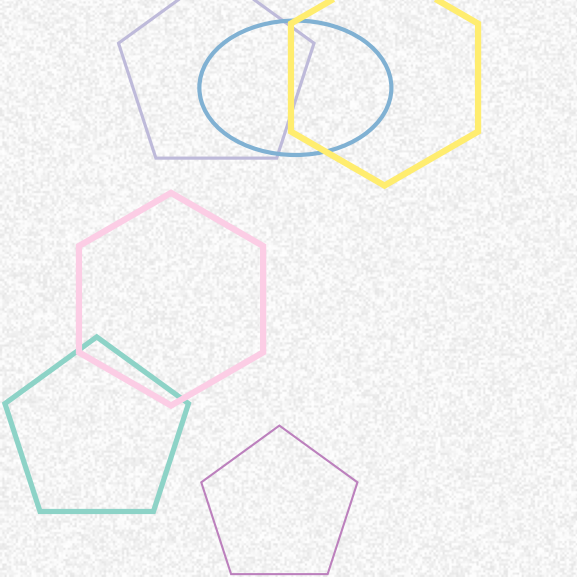[{"shape": "pentagon", "thickness": 2.5, "radius": 0.84, "center": [0.167, 0.249]}, {"shape": "pentagon", "thickness": 1.5, "radius": 0.89, "center": [0.375, 0.869]}, {"shape": "oval", "thickness": 2, "radius": 0.83, "center": [0.511, 0.847]}, {"shape": "hexagon", "thickness": 3, "radius": 0.92, "center": [0.296, 0.481]}, {"shape": "pentagon", "thickness": 1, "radius": 0.71, "center": [0.484, 0.12]}, {"shape": "hexagon", "thickness": 3, "radius": 0.94, "center": [0.666, 0.865]}]